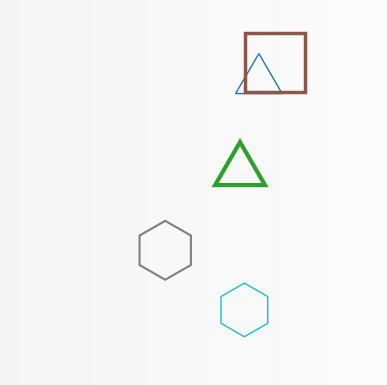[{"shape": "triangle", "thickness": 1, "radius": 0.35, "center": [0.668, 0.792]}, {"shape": "triangle", "thickness": 3, "radius": 0.37, "center": [0.619, 0.556]}, {"shape": "square", "thickness": 2.5, "radius": 0.38, "center": [0.709, 0.837]}, {"shape": "hexagon", "thickness": 1.5, "radius": 0.38, "center": [0.426, 0.35]}, {"shape": "hexagon", "thickness": 1, "radius": 0.35, "center": [0.631, 0.195]}]